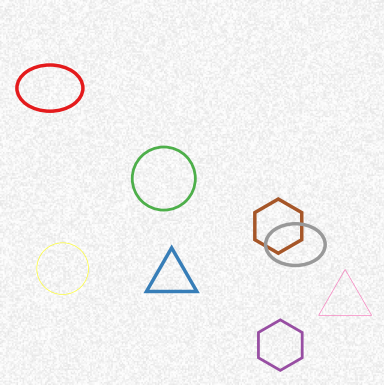[{"shape": "oval", "thickness": 2.5, "radius": 0.43, "center": [0.13, 0.771]}, {"shape": "triangle", "thickness": 2.5, "radius": 0.38, "center": [0.446, 0.281]}, {"shape": "circle", "thickness": 2, "radius": 0.41, "center": [0.425, 0.536]}, {"shape": "hexagon", "thickness": 2, "radius": 0.33, "center": [0.728, 0.104]}, {"shape": "circle", "thickness": 0.5, "radius": 0.34, "center": [0.163, 0.302]}, {"shape": "hexagon", "thickness": 2.5, "radius": 0.35, "center": [0.723, 0.413]}, {"shape": "triangle", "thickness": 0.5, "radius": 0.4, "center": [0.896, 0.221]}, {"shape": "oval", "thickness": 2.5, "radius": 0.39, "center": [0.767, 0.365]}]